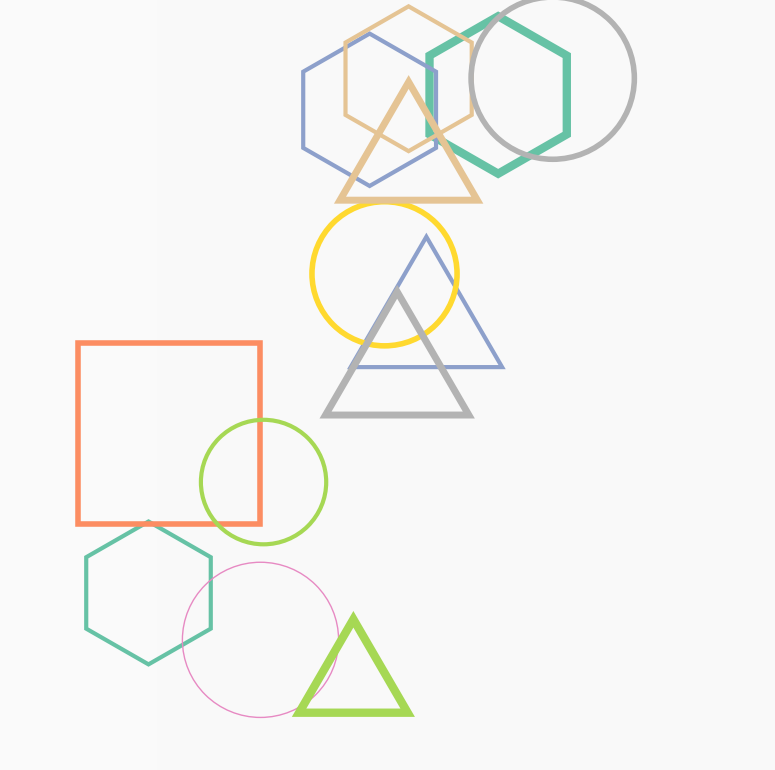[{"shape": "hexagon", "thickness": 3, "radius": 0.51, "center": [0.643, 0.877]}, {"shape": "hexagon", "thickness": 1.5, "radius": 0.46, "center": [0.192, 0.23]}, {"shape": "square", "thickness": 2, "radius": 0.59, "center": [0.218, 0.437]}, {"shape": "triangle", "thickness": 1.5, "radius": 0.56, "center": [0.55, 0.58]}, {"shape": "hexagon", "thickness": 1.5, "radius": 0.49, "center": [0.477, 0.857]}, {"shape": "circle", "thickness": 0.5, "radius": 0.5, "center": [0.336, 0.169]}, {"shape": "triangle", "thickness": 3, "radius": 0.4, "center": [0.456, 0.115]}, {"shape": "circle", "thickness": 1.5, "radius": 0.4, "center": [0.34, 0.374]}, {"shape": "circle", "thickness": 2, "radius": 0.47, "center": [0.496, 0.644]}, {"shape": "triangle", "thickness": 2.5, "radius": 0.51, "center": [0.527, 0.791]}, {"shape": "hexagon", "thickness": 1.5, "radius": 0.47, "center": [0.527, 0.898]}, {"shape": "circle", "thickness": 2, "radius": 0.53, "center": [0.713, 0.898]}, {"shape": "triangle", "thickness": 2.5, "radius": 0.53, "center": [0.512, 0.514]}]